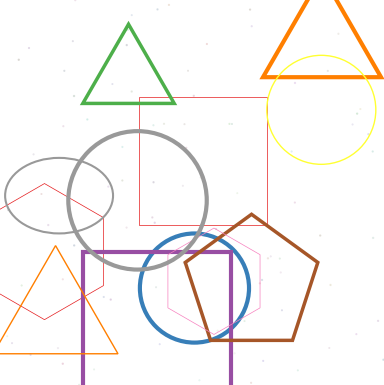[{"shape": "hexagon", "thickness": 0.5, "radius": 0.88, "center": [0.116, 0.346]}, {"shape": "square", "thickness": 0.5, "radius": 0.83, "center": [0.527, 0.581]}, {"shape": "circle", "thickness": 3, "radius": 0.71, "center": [0.505, 0.252]}, {"shape": "triangle", "thickness": 2.5, "radius": 0.69, "center": [0.334, 0.8]}, {"shape": "square", "thickness": 3, "radius": 0.97, "center": [0.408, 0.152]}, {"shape": "triangle", "thickness": 3, "radius": 0.89, "center": [0.836, 0.888]}, {"shape": "triangle", "thickness": 1, "radius": 0.94, "center": [0.144, 0.175]}, {"shape": "circle", "thickness": 1, "radius": 0.71, "center": [0.835, 0.715]}, {"shape": "pentagon", "thickness": 2.5, "radius": 0.9, "center": [0.653, 0.262]}, {"shape": "hexagon", "thickness": 0.5, "radius": 0.69, "center": [0.556, 0.269]}, {"shape": "oval", "thickness": 1.5, "radius": 0.7, "center": [0.153, 0.492]}, {"shape": "circle", "thickness": 3, "radius": 0.9, "center": [0.357, 0.48]}]